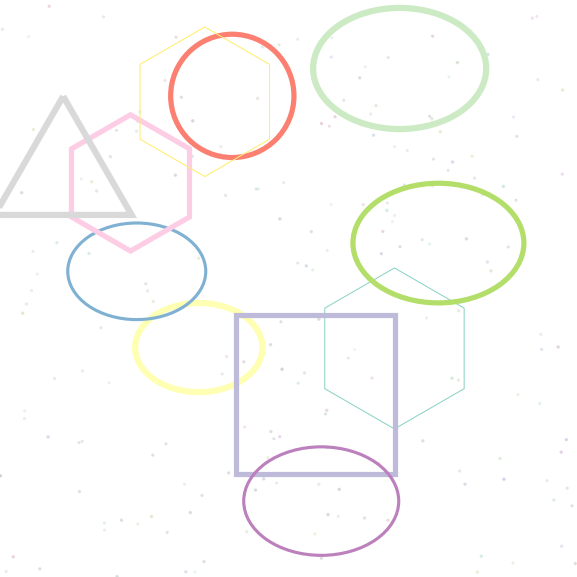[{"shape": "hexagon", "thickness": 0.5, "radius": 0.7, "center": [0.683, 0.396]}, {"shape": "oval", "thickness": 3, "radius": 0.55, "center": [0.344, 0.397]}, {"shape": "square", "thickness": 2.5, "radius": 0.69, "center": [0.546, 0.316]}, {"shape": "circle", "thickness": 2.5, "radius": 0.53, "center": [0.402, 0.833]}, {"shape": "oval", "thickness": 1.5, "radius": 0.6, "center": [0.237, 0.529]}, {"shape": "oval", "thickness": 2.5, "radius": 0.74, "center": [0.759, 0.578]}, {"shape": "hexagon", "thickness": 2.5, "radius": 0.59, "center": [0.226, 0.682]}, {"shape": "triangle", "thickness": 3, "radius": 0.68, "center": [0.109, 0.695]}, {"shape": "oval", "thickness": 1.5, "radius": 0.67, "center": [0.556, 0.131]}, {"shape": "oval", "thickness": 3, "radius": 0.75, "center": [0.692, 0.881]}, {"shape": "hexagon", "thickness": 0.5, "radius": 0.65, "center": [0.355, 0.823]}]